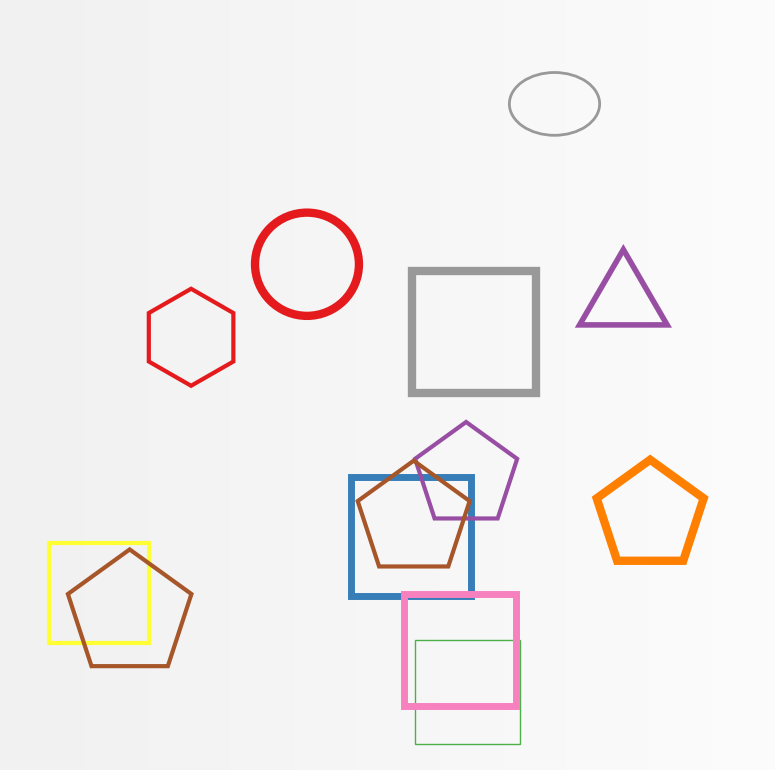[{"shape": "circle", "thickness": 3, "radius": 0.34, "center": [0.396, 0.657]}, {"shape": "hexagon", "thickness": 1.5, "radius": 0.31, "center": [0.247, 0.562]}, {"shape": "square", "thickness": 2.5, "radius": 0.39, "center": [0.531, 0.303]}, {"shape": "square", "thickness": 0.5, "radius": 0.34, "center": [0.603, 0.101]}, {"shape": "triangle", "thickness": 2, "radius": 0.33, "center": [0.804, 0.611]}, {"shape": "pentagon", "thickness": 1.5, "radius": 0.35, "center": [0.601, 0.383]}, {"shape": "pentagon", "thickness": 3, "radius": 0.36, "center": [0.839, 0.33]}, {"shape": "square", "thickness": 1.5, "radius": 0.32, "center": [0.128, 0.23]}, {"shape": "pentagon", "thickness": 1.5, "radius": 0.38, "center": [0.534, 0.326]}, {"shape": "pentagon", "thickness": 1.5, "radius": 0.42, "center": [0.167, 0.203]}, {"shape": "square", "thickness": 2.5, "radius": 0.36, "center": [0.593, 0.156]}, {"shape": "square", "thickness": 3, "radius": 0.4, "center": [0.611, 0.569]}, {"shape": "oval", "thickness": 1, "radius": 0.29, "center": [0.715, 0.865]}]